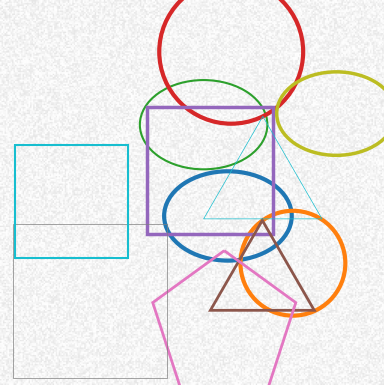[{"shape": "oval", "thickness": 3, "radius": 0.83, "center": [0.592, 0.439]}, {"shape": "circle", "thickness": 3, "radius": 0.68, "center": [0.761, 0.316]}, {"shape": "oval", "thickness": 1.5, "radius": 0.83, "center": [0.529, 0.676]}, {"shape": "circle", "thickness": 3, "radius": 0.93, "center": [0.601, 0.866]}, {"shape": "square", "thickness": 2.5, "radius": 0.82, "center": [0.546, 0.556]}, {"shape": "triangle", "thickness": 2, "radius": 0.78, "center": [0.681, 0.272]}, {"shape": "pentagon", "thickness": 2, "radius": 0.98, "center": [0.583, 0.154]}, {"shape": "square", "thickness": 0.5, "radius": 1.0, "center": [0.235, 0.219]}, {"shape": "oval", "thickness": 2.5, "radius": 0.77, "center": [0.874, 0.705]}, {"shape": "triangle", "thickness": 0.5, "radius": 0.89, "center": [0.683, 0.52]}, {"shape": "square", "thickness": 1.5, "radius": 0.73, "center": [0.185, 0.476]}]